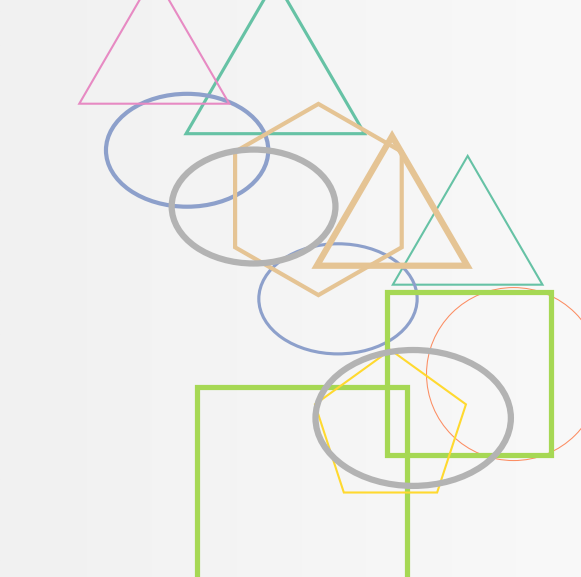[{"shape": "triangle", "thickness": 1.5, "radius": 0.89, "center": [0.474, 0.856]}, {"shape": "triangle", "thickness": 1, "radius": 0.74, "center": [0.805, 0.58]}, {"shape": "circle", "thickness": 0.5, "radius": 0.75, "center": [0.884, 0.351]}, {"shape": "oval", "thickness": 2, "radius": 0.7, "center": [0.322, 0.739]}, {"shape": "oval", "thickness": 1.5, "radius": 0.68, "center": [0.581, 0.482]}, {"shape": "triangle", "thickness": 1, "radius": 0.74, "center": [0.265, 0.894]}, {"shape": "square", "thickness": 2.5, "radius": 0.9, "center": [0.52, 0.148]}, {"shape": "square", "thickness": 2.5, "radius": 0.71, "center": [0.807, 0.353]}, {"shape": "pentagon", "thickness": 1, "radius": 0.68, "center": [0.672, 0.257]}, {"shape": "hexagon", "thickness": 2, "radius": 0.83, "center": [0.548, 0.654]}, {"shape": "triangle", "thickness": 3, "radius": 0.75, "center": [0.675, 0.614]}, {"shape": "oval", "thickness": 3, "radius": 0.84, "center": [0.711, 0.275]}, {"shape": "oval", "thickness": 3, "radius": 0.7, "center": [0.436, 0.642]}]